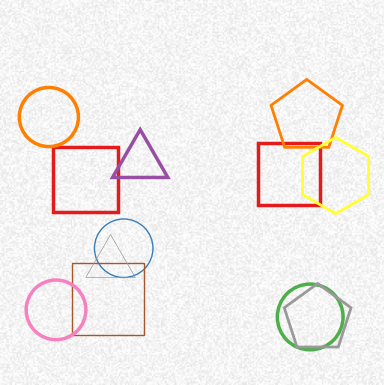[{"shape": "square", "thickness": 2.5, "radius": 0.42, "center": [0.221, 0.534]}, {"shape": "square", "thickness": 2.5, "radius": 0.4, "center": [0.75, 0.548]}, {"shape": "circle", "thickness": 1, "radius": 0.38, "center": [0.321, 0.355]}, {"shape": "circle", "thickness": 2.5, "radius": 0.43, "center": [0.806, 0.177]}, {"shape": "triangle", "thickness": 2.5, "radius": 0.41, "center": [0.364, 0.58]}, {"shape": "circle", "thickness": 2.5, "radius": 0.38, "center": [0.127, 0.696]}, {"shape": "pentagon", "thickness": 2, "radius": 0.49, "center": [0.797, 0.696]}, {"shape": "hexagon", "thickness": 2, "radius": 0.5, "center": [0.872, 0.544]}, {"shape": "square", "thickness": 1, "radius": 0.47, "center": [0.28, 0.224]}, {"shape": "circle", "thickness": 2.5, "radius": 0.39, "center": [0.146, 0.195]}, {"shape": "triangle", "thickness": 0.5, "radius": 0.37, "center": [0.287, 0.317]}, {"shape": "pentagon", "thickness": 2, "radius": 0.46, "center": [0.825, 0.172]}]